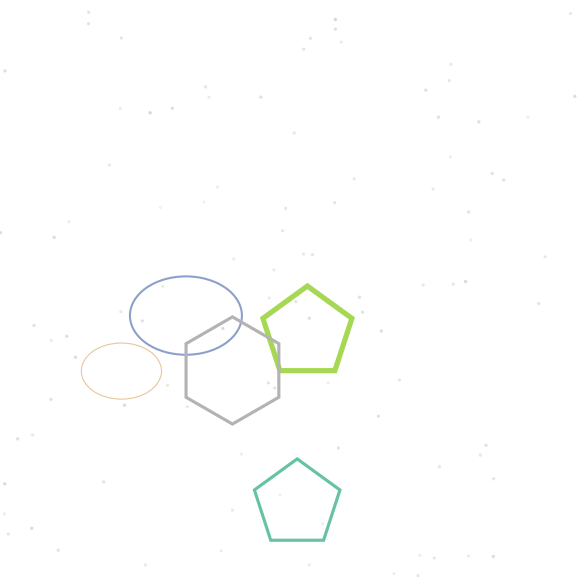[{"shape": "pentagon", "thickness": 1.5, "radius": 0.39, "center": [0.515, 0.127]}, {"shape": "oval", "thickness": 1, "radius": 0.48, "center": [0.322, 0.453]}, {"shape": "pentagon", "thickness": 2.5, "radius": 0.41, "center": [0.532, 0.423]}, {"shape": "oval", "thickness": 0.5, "radius": 0.35, "center": [0.21, 0.357]}, {"shape": "hexagon", "thickness": 1.5, "radius": 0.46, "center": [0.403, 0.358]}]